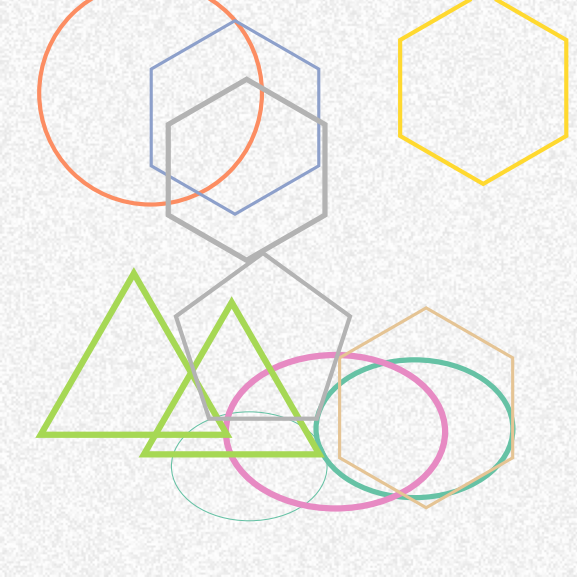[{"shape": "oval", "thickness": 0.5, "radius": 0.67, "center": [0.432, 0.192]}, {"shape": "oval", "thickness": 2.5, "radius": 0.85, "center": [0.718, 0.257]}, {"shape": "circle", "thickness": 2, "radius": 0.96, "center": [0.261, 0.838]}, {"shape": "hexagon", "thickness": 1.5, "radius": 0.84, "center": [0.407, 0.796]}, {"shape": "oval", "thickness": 3, "radius": 0.95, "center": [0.581, 0.252]}, {"shape": "triangle", "thickness": 3, "radius": 0.93, "center": [0.232, 0.339]}, {"shape": "triangle", "thickness": 3, "radius": 0.88, "center": [0.401, 0.3]}, {"shape": "hexagon", "thickness": 2, "radius": 0.83, "center": [0.837, 0.847]}, {"shape": "hexagon", "thickness": 1.5, "radius": 0.87, "center": [0.738, 0.293]}, {"shape": "pentagon", "thickness": 2, "radius": 0.79, "center": [0.455, 0.402]}, {"shape": "hexagon", "thickness": 2.5, "radius": 0.78, "center": [0.427, 0.705]}]